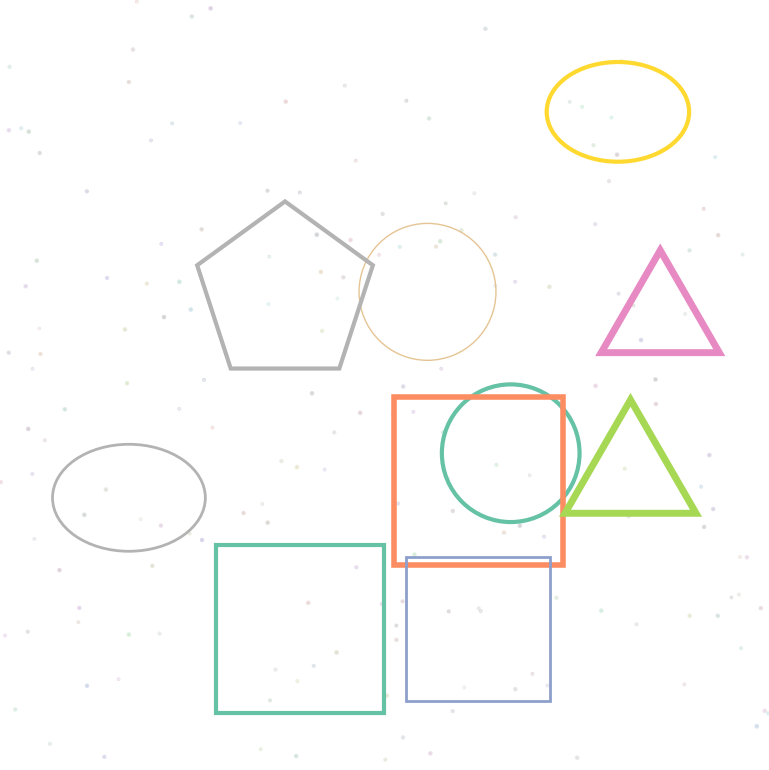[{"shape": "circle", "thickness": 1.5, "radius": 0.45, "center": [0.663, 0.411]}, {"shape": "square", "thickness": 1.5, "radius": 0.54, "center": [0.39, 0.183]}, {"shape": "square", "thickness": 2, "radius": 0.55, "center": [0.621, 0.375]}, {"shape": "square", "thickness": 1, "radius": 0.47, "center": [0.621, 0.183]}, {"shape": "triangle", "thickness": 2.5, "radius": 0.44, "center": [0.857, 0.586]}, {"shape": "triangle", "thickness": 2.5, "radius": 0.49, "center": [0.819, 0.383]}, {"shape": "oval", "thickness": 1.5, "radius": 0.46, "center": [0.802, 0.855]}, {"shape": "circle", "thickness": 0.5, "radius": 0.44, "center": [0.555, 0.621]}, {"shape": "pentagon", "thickness": 1.5, "radius": 0.6, "center": [0.37, 0.618]}, {"shape": "oval", "thickness": 1, "radius": 0.5, "center": [0.167, 0.354]}]